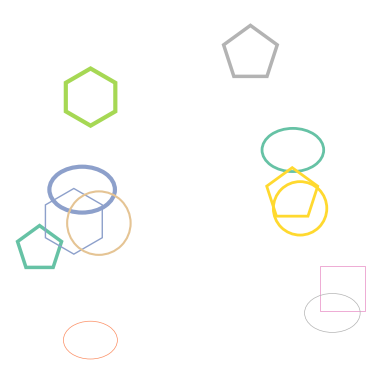[{"shape": "oval", "thickness": 2, "radius": 0.4, "center": [0.761, 0.61]}, {"shape": "pentagon", "thickness": 2.5, "radius": 0.3, "center": [0.103, 0.354]}, {"shape": "oval", "thickness": 0.5, "radius": 0.35, "center": [0.235, 0.117]}, {"shape": "oval", "thickness": 3, "radius": 0.43, "center": [0.213, 0.507]}, {"shape": "hexagon", "thickness": 1, "radius": 0.43, "center": [0.192, 0.425]}, {"shape": "square", "thickness": 0.5, "radius": 0.29, "center": [0.889, 0.251]}, {"shape": "hexagon", "thickness": 3, "radius": 0.37, "center": [0.235, 0.748]}, {"shape": "pentagon", "thickness": 2, "radius": 0.35, "center": [0.759, 0.495]}, {"shape": "circle", "thickness": 2, "radius": 0.35, "center": [0.779, 0.459]}, {"shape": "circle", "thickness": 1.5, "radius": 0.41, "center": [0.257, 0.42]}, {"shape": "pentagon", "thickness": 2.5, "radius": 0.37, "center": [0.65, 0.861]}, {"shape": "oval", "thickness": 0.5, "radius": 0.36, "center": [0.863, 0.187]}]